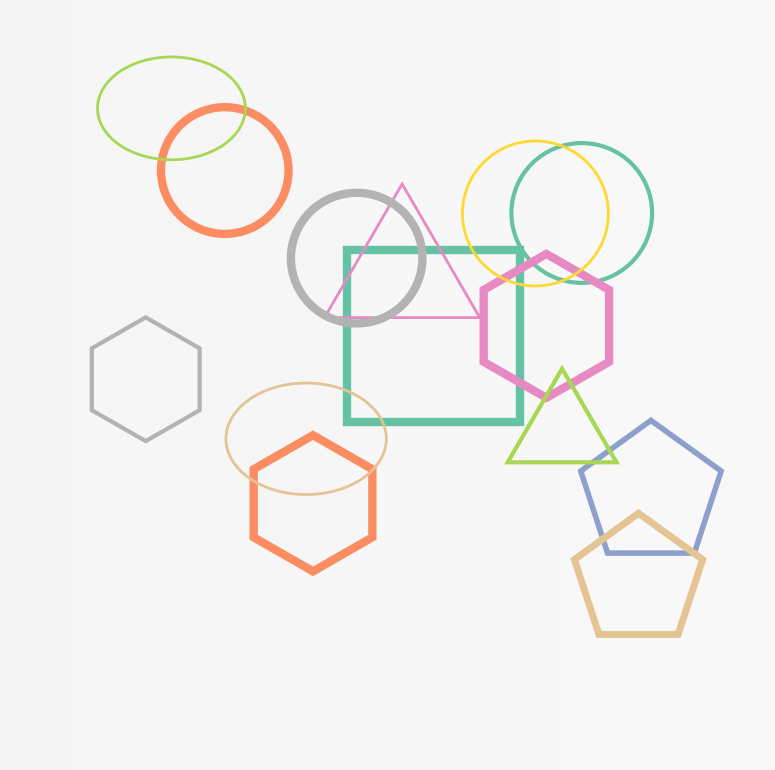[{"shape": "circle", "thickness": 1.5, "radius": 0.45, "center": [0.751, 0.723]}, {"shape": "square", "thickness": 3, "radius": 0.56, "center": [0.559, 0.564]}, {"shape": "hexagon", "thickness": 3, "radius": 0.44, "center": [0.404, 0.346]}, {"shape": "circle", "thickness": 3, "radius": 0.41, "center": [0.29, 0.779]}, {"shape": "pentagon", "thickness": 2, "radius": 0.48, "center": [0.84, 0.359]}, {"shape": "triangle", "thickness": 1, "radius": 0.58, "center": [0.519, 0.645]}, {"shape": "hexagon", "thickness": 3, "radius": 0.47, "center": [0.705, 0.577]}, {"shape": "triangle", "thickness": 1.5, "radius": 0.41, "center": [0.725, 0.44]}, {"shape": "oval", "thickness": 1, "radius": 0.48, "center": [0.221, 0.859]}, {"shape": "circle", "thickness": 1, "radius": 0.47, "center": [0.691, 0.723]}, {"shape": "pentagon", "thickness": 2.5, "radius": 0.43, "center": [0.824, 0.246]}, {"shape": "oval", "thickness": 1, "radius": 0.52, "center": [0.395, 0.43]}, {"shape": "circle", "thickness": 3, "radius": 0.42, "center": [0.46, 0.665]}, {"shape": "hexagon", "thickness": 1.5, "radius": 0.4, "center": [0.188, 0.507]}]